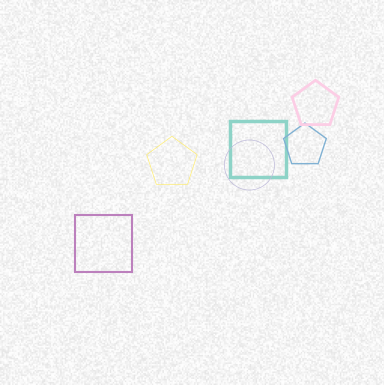[{"shape": "square", "thickness": 2.5, "radius": 0.37, "center": [0.67, 0.613]}, {"shape": "circle", "thickness": 0.5, "radius": 0.33, "center": [0.648, 0.571]}, {"shape": "pentagon", "thickness": 1, "radius": 0.29, "center": [0.792, 0.622]}, {"shape": "pentagon", "thickness": 2, "radius": 0.32, "center": [0.819, 0.728]}, {"shape": "square", "thickness": 1.5, "radius": 0.37, "center": [0.269, 0.367]}, {"shape": "pentagon", "thickness": 0.5, "radius": 0.34, "center": [0.447, 0.577]}]